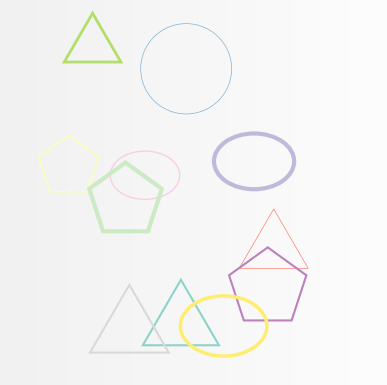[{"shape": "triangle", "thickness": 1.5, "radius": 0.57, "center": [0.467, 0.16]}, {"shape": "pentagon", "thickness": 1, "radius": 0.41, "center": [0.177, 0.567]}, {"shape": "oval", "thickness": 3, "radius": 0.52, "center": [0.656, 0.581]}, {"shape": "triangle", "thickness": 0.5, "radius": 0.52, "center": [0.706, 0.354]}, {"shape": "circle", "thickness": 0.5, "radius": 0.59, "center": [0.48, 0.821]}, {"shape": "triangle", "thickness": 2, "radius": 0.42, "center": [0.239, 0.881]}, {"shape": "oval", "thickness": 1, "radius": 0.45, "center": [0.374, 0.545]}, {"shape": "triangle", "thickness": 1.5, "radius": 0.59, "center": [0.334, 0.143]}, {"shape": "pentagon", "thickness": 1.5, "radius": 0.52, "center": [0.691, 0.253]}, {"shape": "pentagon", "thickness": 3, "radius": 0.49, "center": [0.324, 0.479]}, {"shape": "oval", "thickness": 2.5, "radius": 0.56, "center": [0.577, 0.153]}]